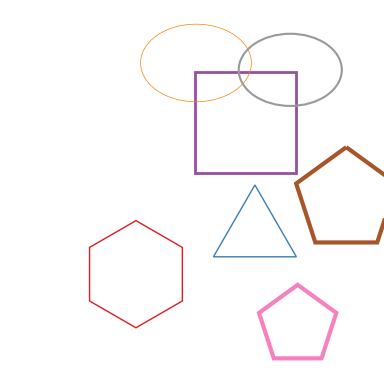[{"shape": "hexagon", "thickness": 1, "radius": 0.7, "center": [0.353, 0.288]}, {"shape": "triangle", "thickness": 1, "radius": 0.62, "center": [0.662, 0.395]}, {"shape": "square", "thickness": 2, "radius": 0.66, "center": [0.638, 0.682]}, {"shape": "oval", "thickness": 0.5, "radius": 0.72, "center": [0.509, 0.836]}, {"shape": "pentagon", "thickness": 3, "radius": 0.68, "center": [0.899, 0.481]}, {"shape": "pentagon", "thickness": 3, "radius": 0.53, "center": [0.773, 0.155]}, {"shape": "oval", "thickness": 1.5, "radius": 0.67, "center": [0.754, 0.819]}]